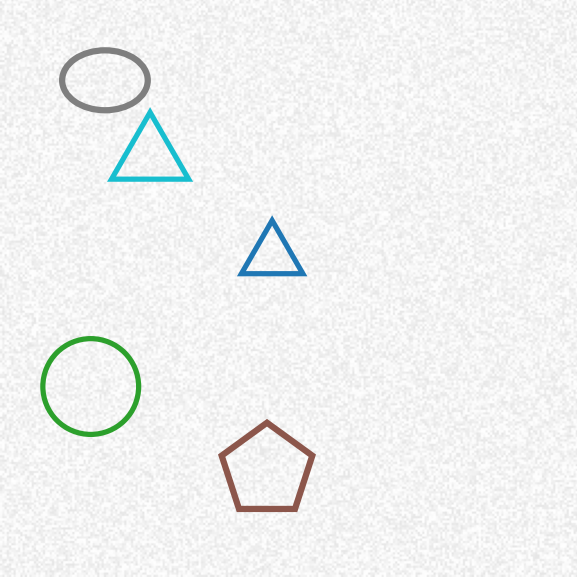[{"shape": "triangle", "thickness": 2.5, "radius": 0.31, "center": [0.471, 0.556]}, {"shape": "circle", "thickness": 2.5, "radius": 0.41, "center": [0.157, 0.33]}, {"shape": "pentagon", "thickness": 3, "radius": 0.41, "center": [0.462, 0.185]}, {"shape": "oval", "thickness": 3, "radius": 0.37, "center": [0.182, 0.86]}, {"shape": "triangle", "thickness": 2.5, "radius": 0.39, "center": [0.26, 0.727]}]